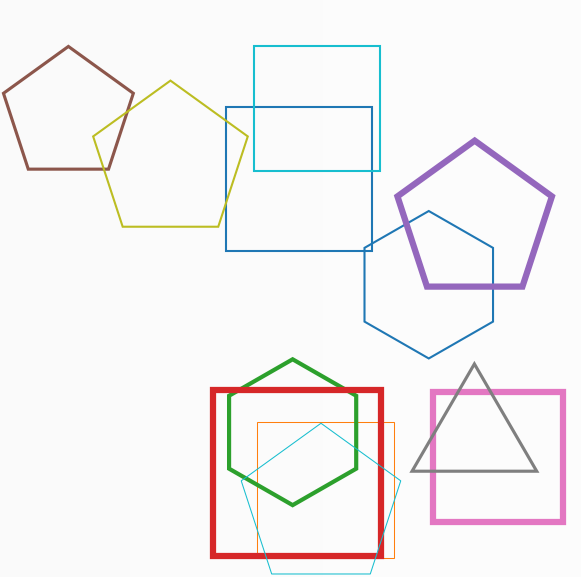[{"shape": "hexagon", "thickness": 1, "radius": 0.64, "center": [0.738, 0.506]}, {"shape": "square", "thickness": 1, "radius": 0.62, "center": [0.515, 0.689]}, {"shape": "square", "thickness": 0.5, "radius": 0.59, "center": [0.561, 0.15]}, {"shape": "hexagon", "thickness": 2, "radius": 0.63, "center": [0.503, 0.251]}, {"shape": "square", "thickness": 3, "radius": 0.72, "center": [0.511, 0.18]}, {"shape": "pentagon", "thickness": 3, "radius": 0.7, "center": [0.817, 0.616]}, {"shape": "pentagon", "thickness": 1.5, "radius": 0.59, "center": [0.118, 0.801]}, {"shape": "square", "thickness": 3, "radius": 0.56, "center": [0.857, 0.208]}, {"shape": "triangle", "thickness": 1.5, "radius": 0.62, "center": [0.816, 0.245]}, {"shape": "pentagon", "thickness": 1, "radius": 0.7, "center": [0.293, 0.72]}, {"shape": "pentagon", "thickness": 0.5, "radius": 0.72, "center": [0.552, 0.122]}, {"shape": "square", "thickness": 1, "radius": 0.54, "center": [0.546, 0.811]}]